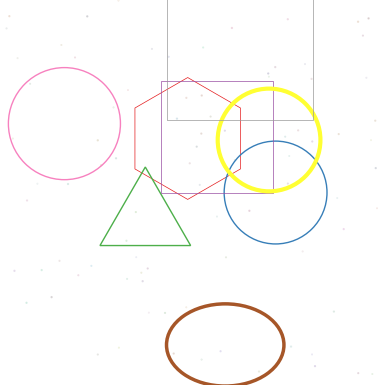[{"shape": "hexagon", "thickness": 0.5, "radius": 0.79, "center": [0.488, 0.64]}, {"shape": "circle", "thickness": 1, "radius": 0.67, "center": [0.716, 0.5]}, {"shape": "triangle", "thickness": 1, "radius": 0.68, "center": [0.377, 0.43]}, {"shape": "square", "thickness": 0.5, "radius": 0.73, "center": [0.564, 0.645]}, {"shape": "circle", "thickness": 3, "radius": 0.67, "center": [0.699, 0.636]}, {"shape": "oval", "thickness": 2.5, "radius": 0.76, "center": [0.585, 0.104]}, {"shape": "circle", "thickness": 1, "radius": 0.73, "center": [0.167, 0.679]}, {"shape": "square", "thickness": 0.5, "radius": 0.95, "center": [0.623, 0.879]}]